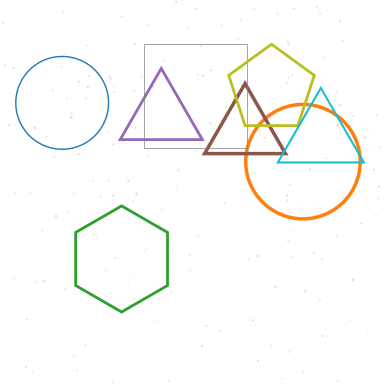[{"shape": "circle", "thickness": 1, "radius": 0.6, "center": [0.161, 0.733]}, {"shape": "circle", "thickness": 2.5, "radius": 0.74, "center": [0.787, 0.58]}, {"shape": "hexagon", "thickness": 2, "radius": 0.69, "center": [0.316, 0.327]}, {"shape": "triangle", "thickness": 2, "radius": 0.62, "center": [0.419, 0.699]}, {"shape": "triangle", "thickness": 2.5, "radius": 0.61, "center": [0.636, 0.662]}, {"shape": "square", "thickness": 0.5, "radius": 0.67, "center": [0.508, 0.751]}, {"shape": "pentagon", "thickness": 2, "radius": 0.58, "center": [0.705, 0.768]}, {"shape": "triangle", "thickness": 1.5, "radius": 0.64, "center": [0.833, 0.643]}]